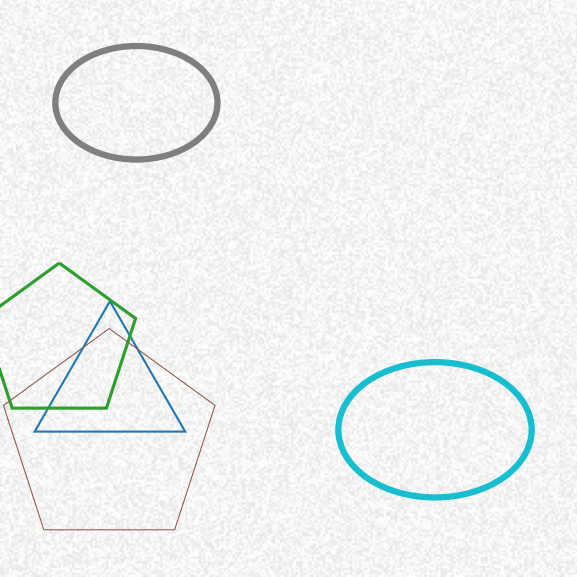[{"shape": "triangle", "thickness": 1, "radius": 0.75, "center": [0.19, 0.327]}, {"shape": "pentagon", "thickness": 1.5, "radius": 0.69, "center": [0.103, 0.405]}, {"shape": "pentagon", "thickness": 0.5, "radius": 0.96, "center": [0.189, 0.238]}, {"shape": "oval", "thickness": 3, "radius": 0.7, "center": [0.236, 0.821]}, {"shape": "oval", "thickness": 3, "radius": 0.84, "center": [0.753, 0.255]}]